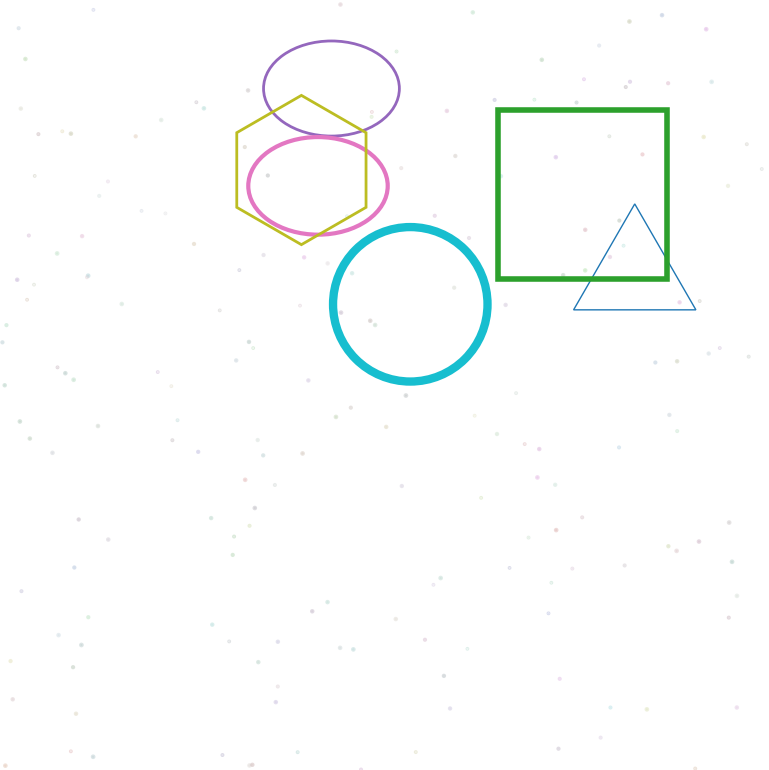[{"shape": "triangle", "thickness": 0.5, "radius": 0.46, "center": [0.824, 0.643]}, {"shape": "square", "thickness": 2, "radius": 0.55, "center": [0.757, 0.747]}, {"shape": "oval", "thickness": 1, "radius": 0.44, "center": [0.43, 0.885]}, {"shape": "oval", "thickness": 1.5, "radius": 0.45, "center": [0.413, 0.759]}, {"shape": "hexagon", "thickness": 1, "radius": 0.48, "center": [0.391, 0.779]}, {"shape": "circle", "thickness": 3, "radius": 0.5, "center": [0.533, 0.605]}]